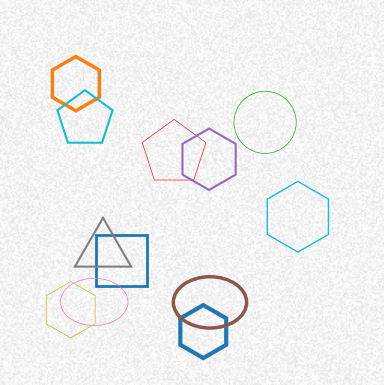[{"shape": "square", "thickness": 2, "radius": 0.33, "center": [0.316, 0.323]}, {"shape": "hexagon", "thickness": 3, "radius": 0.34, "center": [0.528, 0.139]}, {"shape": "hexagon", "thickness": 2.5, "radius": 0.35, "center": [0.197, 0.783]}, {"shape": "circle", "thickness": 0.5, "radius": 0.4, "center": [0.689, 0.682]}, {"shape": "pentagon", "thickness": 0.5, "radius": 0.44, "center": [0.452, 0.603]}, {"shape": "hexagon", "thickness": 1.5, "radius": 0.4, "center": [0.543, 0.586]}, {"shape": "oval", "thickness": 2.5, "radius": 0.48, "center": [0.545, 0.215]}, {"shape": "oval", "thickness": 0.5, "radius": 0.44, "center": [0.245, 0.216]}, {"shape": "triangle", "thickness": 1.5, "radius": 0.42, "center": [0.268, 0.35]}, {"shape": "hexagon", "thickness": 0.5, "radius": 0.37, "center": [0.184, 0.196]}, {"shape": "pentagon", "thickness": 1.5, "radius": 0.38, "center": [0.221, 0.69]}, {"shape": "hexagon", "thickness": 1, "radius": 0.46, "center": [0.774, 0.437]}]